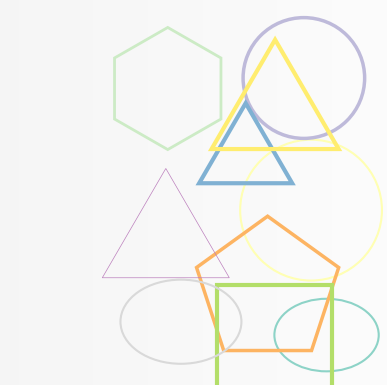[{"shape": "oval", "thickness": 1.5, "radius": 0.67, "center": [0.843, 0.13]}, {"shape": "circle", "thickness": 1.5, "radius": 0.91, "center": [0.803, 0.454]}, {"shape": "circle", "thickness": 2.5, "radius": 0.78, "center": [0.784, 0.797]}, {"shape": "triangle", "thickness": 3, "radius": 0.69, "center": [0.634, 0.593]}, {"shape": "pentagon", "thickness": 2.5, "radius": 0.96, "center": [0.691, 0.246]}, {"shape": "square", "thickness": 3, "radius": 0.74, "center": [0.708, 0.11]}, {"shape": "oval", "thickness": 1.5, "radius": 0.78, "center": [0.467, 0.164]}, {"shape": "triangle", "thickness": 0.5, "radius": 0.95, "center": [0.428, 0.373]}, {"shape": "hexagon", "thickness": 2, "radius": 0.79, "center": [0.433, 0.77]}, {"shape": "triangle", "thickness": 3, "radius": 0.95, "center": [0.71, 0.708]}]